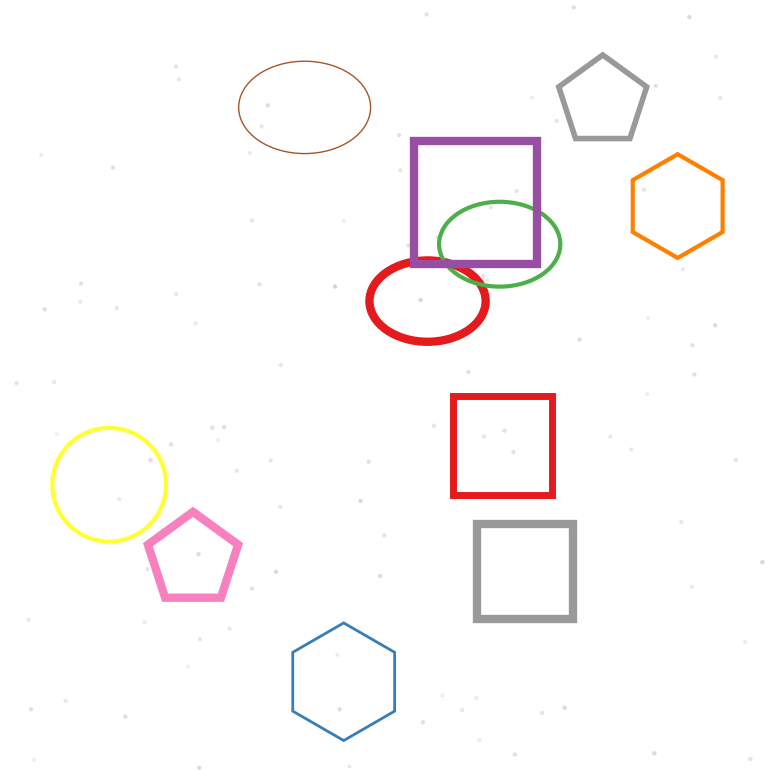[{"shape": "square", "thickness": 2.5, "radius": 0.32, "center": [0.652, 0.421]}, {"shape": "oval", "thickness": 3, "radius": 0.38, "center": [0.555, 0.609]}, {"shape": "hexagon", "thickness": 1, "radius": 0.38, "center": [0.446, 0.115]}, {"shape": "oval", "thickness": 1.5, "radius": 0.39, "center": [0.649, 0.683]}, {"shape": "square", "thickness": 3, "radius": 0.4, "center": [0.617, 0.738]}, {"shape": "hexagon", "thickness": 1.5, "radius": 0.34, "center": [0.88, 0.732]}, {"shape": "circle", "thickness": 1.5, "radius": 0.37, "center": [0.142, 0.37]}, {"shape": "oval", "thickness": 0.5, "radius": 0.43, "center": [0.396, 0.861]}, {"shape": "pentagon", "thickness": 3, "radius": 0.31, "center": [0.251, 0.274]}, {"shape": "square", "thickness": 3, "radius": 0.31, "center": [0.682, 0.258]}, {"shape": "pentagon", "thickness": 2, "radius": 0.3, "center": [0.783, 0.869]}]